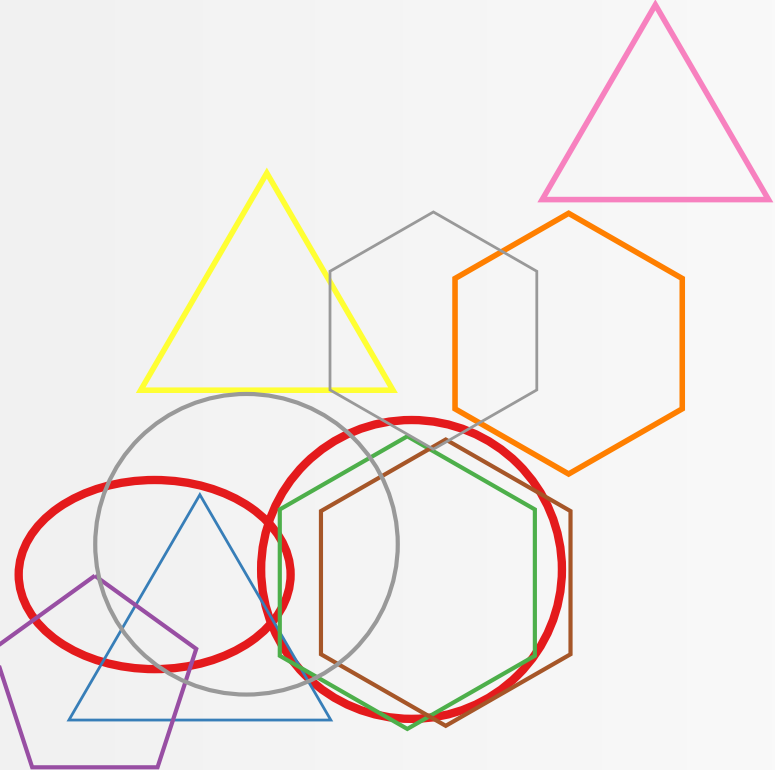[{"shape": "oval", "thickness": 3, "radius": 0.88, "center": [0.2, 0.254]}, {"shape": "circle", "thickness": 3, "radius": 0.97, "center": [0.531, 0.26]}, {"shape": "triangle", "thickness": 1, "radius": 0.98, "center": [0.258, 0.162]}, {"shape": "hexagon", "thickness": 1.5, "radius": 0.95, "center": [0.526, 0.243]}, {"shape": "pentagon", "thickness": 1.5, "radius": 0.69, "center": [0.122, 0.115]}, {"shape": "hexagon", "thickness": 2, "radius": 0.85, "center": [0.734, 0.554]}, {"shape": "triangle", "thickness": 2, "radius": 0.94, "center": [0.344, 0.587]}, {"shape": "hexagon", "thickness": 1.5, "radius": 0.93, "center": [0.575, 0.243]}, {"shape": "triangle", "thickness": 2, "radius": 0.84, "center": [0.846, 0.825]}, {"shape": "hexagon", "thickness": 1, "radius": 0.77, "center": [0.559, 0.571]}, {"shape": "circle", "thickness": 1.5, "radius": 0.98, "center": [0.318, 0.293]}]